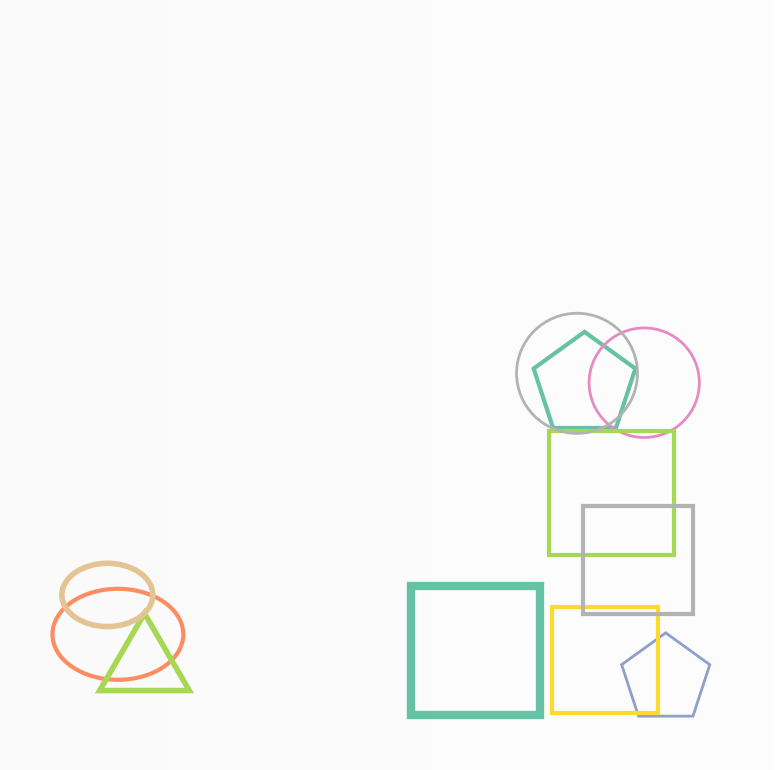[{"shape": "square", "thickness": 3, "radius": 0.42, "center": [0.613, 0.155]}, {"shape": "pentagon", "thickness": 1.5, "radius": 0.35, "center": [0.754, 0.5]}, {"shape": "oval", "thickness": 1.5, "radius": 0.42, "center": [0.152, 0.176]}, {"shape": "pentagon", "thickness": 1, "radius": 0.3, "center": [0.859, 0.118]}, {"shape": "circle", "thickness": 1, "radius": 0.36, "center": [0.831, 0.503]}, {"shape": "triangle", "thickness": 2, "radius": 0.33, "center": [0.186, 0.137]}, {"shape": "square", "thickness": 1.5, "radius": 0.4, "center": [0.789, 0.36]}, {"shape": "square", "thickness": 1.5, "radius": 0.34, "center": [0.781, 0.143]}, {"shape": "oval", "thickness": 2, "radius": 0.29, "center": [0.139, 0.227]}, {"shape": "circle", "thickness": 1, "radius": 0.39, "center": [0.745, 0.515]}, {"shape": "square", "thickness": 1.5, "radius": 0.35, "center": [0.823, 0.273]}]